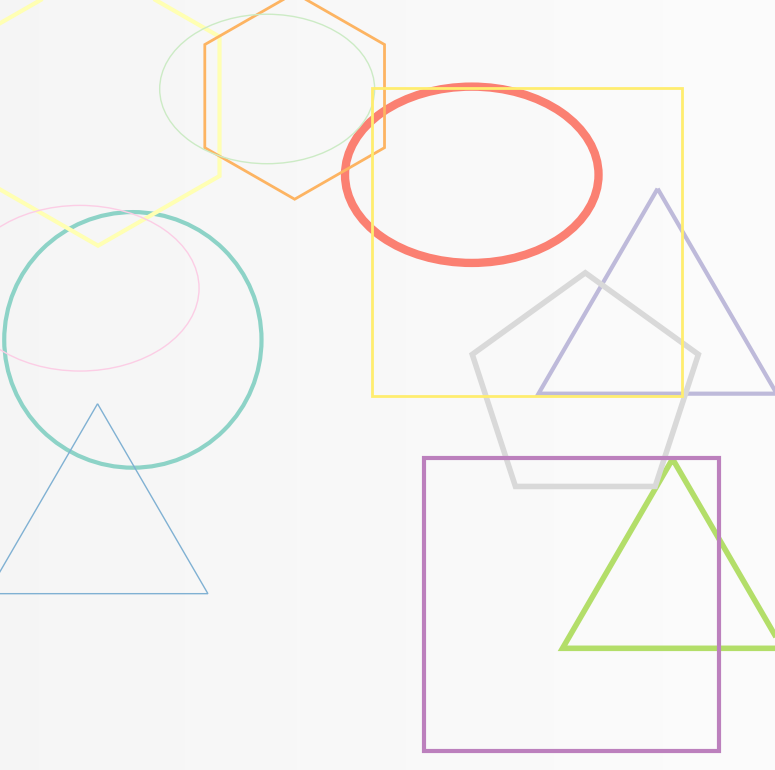[{"shape": "circle", "thickness": 1.5, "radius": 0.83, "center": [0.171, 0.559]}, {"shape": "hexagon", "thickness": 1.5, "radius": 0.9, "center": [0.127, 0.862]}, {"shape": "triangle", "thickness": 1.5, "radius": 0.89, "center": [0.849, 0.577]}, {"shape": "oval", "thickness": 3, "radius": 0.82, "center": [0.609, 0.773]}, {"shape": "triangle", "thickness": 0.5, "radius": 0.82, "center": [0.126, 0.311]}, {"shape": "hexagon", "thickness": 1, "radius": 0.67, "center": [0.38, 0.875]}, {"shape": "triangle", "thickness": 2, "radius": 0.82, "center": [0.868, 0.24]}, {"shape": "oval", "thickness": 0.5, "radius": 0.77, "center": [0.103, 0.626]}, {"shape": "pentagon", "thickness": 2, "radius": 0.77, "center": [0.755, 0.492]}, {"shape": "square", "thickness": 1.5, "radius": 0.95, "center": [0.738, 0.215]}, {"shape": "oval", "thickness": 0.5, "radius": 0.69, "center": [0.345, 0.884]}, {"shape": "square", "thickness": 1, "radius": 1.0, "center": [0.68, 0.686]}]